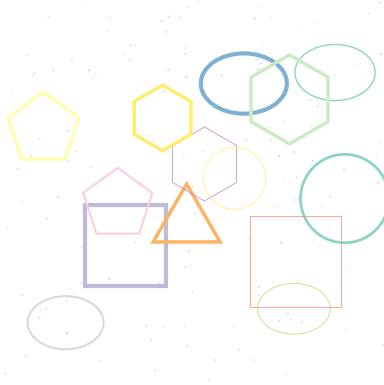[{"shape": "oval", "thickness": 1, "radius": 0.52, "center": [0.87, 0.812]}, {"shape": "circle", "thickness": 2, "radius": 0.57, "center": [0.895, 0.484]}, {"shape": "pentagon", "thickness": 2.5, "radius": 0.48, "center": [0.113, 0.665]}, {"shape": "square", "thickness": 3, "radius": 0.53, "center": [0.326, 0.363]}, {"shape": "square", "thickness": 0.5, "radius": 0.59, "center": [0.767, 0.32]}, {"shape": "oval", "thickness": 3, "radius": 0.56, "center": [0.633, 0.783]}, {"shape": "triangle", "thickness": 2.5, "radius": 0.5, "center": [0.485, 0.422]}, {"shape": "oval", "thickness": 0.5, "radius": 0.47, "center": [0.763, 0.198]}, {"shape": "pentagon", "thickness": 1.5, "radius": 0.47, "center": [0.306, 0.47]}, {"shape": "oval", "thickness": 1.5, "radius": 0.49, "center": [0.17, 0.162]}, {"shape": "hexagon", "thickness": 0.5, "radius": 0.48, "center": [0.531, 0.574]}, {"shape": "hexagon", "thickness": 2.5, "radius": 0.58, "center": [0.752, 0.742]}, {"shape": "hexagon", "thickness": 2.5, "radius": 0.43, "center": [0.422, 0.694]}, {"shape": "circle", "thickness": 0.5, "radius": 0.4, "center": [0.61, 0.537]}]